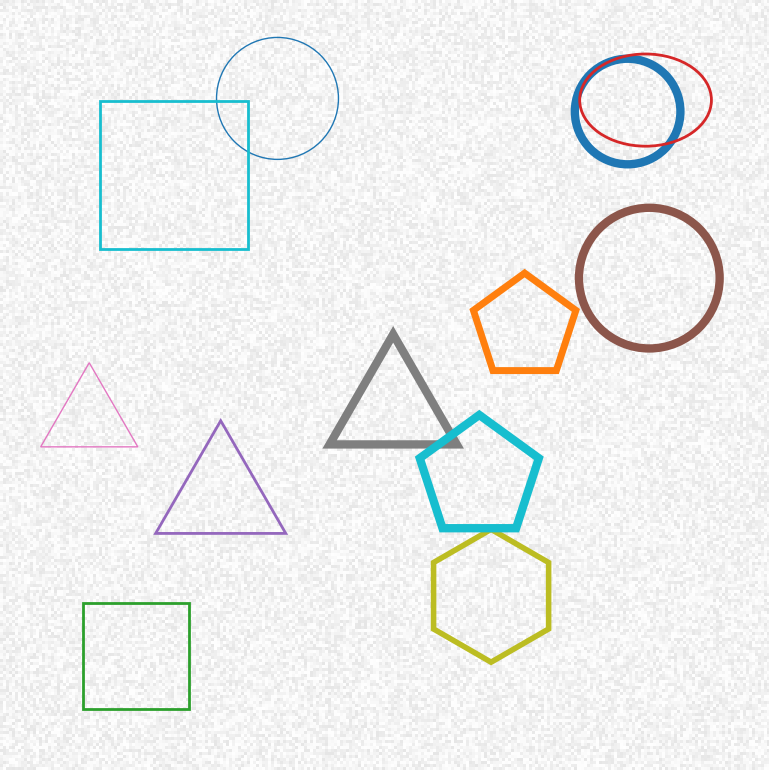[{"shape": "circle", "thickness": 3, "radius": 0.34, "center": [0.815, 0.855]}, {"shape": "circle", "thickness": 0.5, "radius": 0.4, "center": [0.36, 0.872]}, {"shape": "pentagon", "thickness": 2.5, "radius": 0.35, "center": [0.681, 0.575]}, {"shape": "square", "thickness": 1, "radius": 0.34, "center": [0.176, 0.148]}, {"shape": "oval", "thickness": 1, "radius": 0.43, "center": [0.838, 0.87]}, {"shape": "triangle", "thickness": 1, "radius": 0.49, "center": [0.287, 0.356]}, {"shape": "circle", "thickness": 3, "radius": 0.46, "center": [0.843, 0.639]}, {"shape": "triangle", "thickness": 0.5, "radius": 0.36, "center": [0.116, 0.456]}, {"shape": "triangle", "thickness": 3, "radius": 0.48, "center": [0.511, 0.47]}, {"shape": "hexagon", "thickness": 2, "radius": 0.43, "center": [0.638, 0.226]}, {"shape": "square", "thickness": 1, "radius": 0.48, "center": [0.226, 0.773]}, {"shape": "pentagon", "thickness": 3, "radius": 0.41, "center": [0.622, 0.38]}]